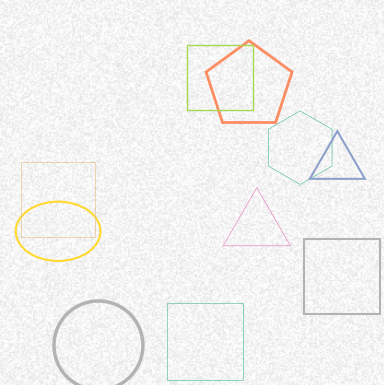[{"shape": "square", "thickness": 0.5, "radius": 0.5, "center": [0.533, 0.112]}, {"shape": "hexagon", "thickness": 0.5, "radius": 0.48, "center": [0.78, 0.616]}, {"shape": "pentagon", "thickness": 2, "radius": 0.59, "center": [0.647, 0.777]}, {"shape": "triangle", "thickness": 1.5, "radius": 0.41, "center": [0.876, 0.577]}, {"shape": "triangle", "thickness": 0.5, "radius": 0.5, "center": [0.667, 0.412]}, {"shape": "square", "thickness": 1, "radius": 0.43, "center": [0.571, 0.799]}, {"shape": "oval", "thickness": 1.5, "radius": 0.55, "center": [0.151, 0.399]}, {"shape": "square", "thickness": 0.5, "radius": 0.48, "center": [0.15, 0.482]}, {"shape": "circle", "thickness": 2.5, "radius": 0.58, "center": [0.256, 0.103]}, {"shape": "square", "thickness": 1.5, "radius": 0.49, "center": [0.889, 0.282]}]